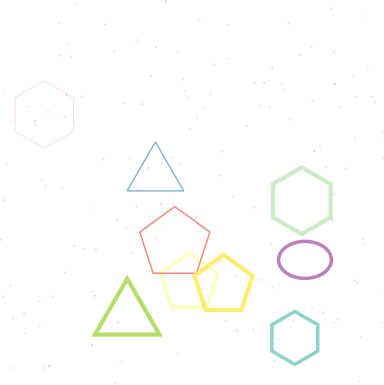[{"shape": "hexagon", "thickness": 2.5, "radius": 0.34, "center": [0.766, 0.122]}, {"shape": "pentagon", "thickness": 2, "radius": 0.39, "center": [0.491, 0.265]}, {"shape": "pentagon", "thickness": 1, "radius": 0.48, "center": [0.454, 0.368]}, {"shape": "triangle", "thickness": 1, "radius": 0.42, "center": [0.404, 0.547]}, {"shape": "triangle", "thickness": 3, "radius": 0.48, "center": [0.33, 0.179]}, {"shape": "hexagon", "thickness": 0.5, "radius": 0.44, "center": [0.115, 0.703]}, {"shape": "oval", "thickness": 2.5, "radius": 0.34, "center": [0.792, 0.325]}, {"shape": "hexagon", "thickness": 3, "radius": 0.43, "center": [0.784, 0.479]}, {"shape": "pentagon", "thickness": 3, "radius": 0.4, "center": [0.581, 0.259]}]